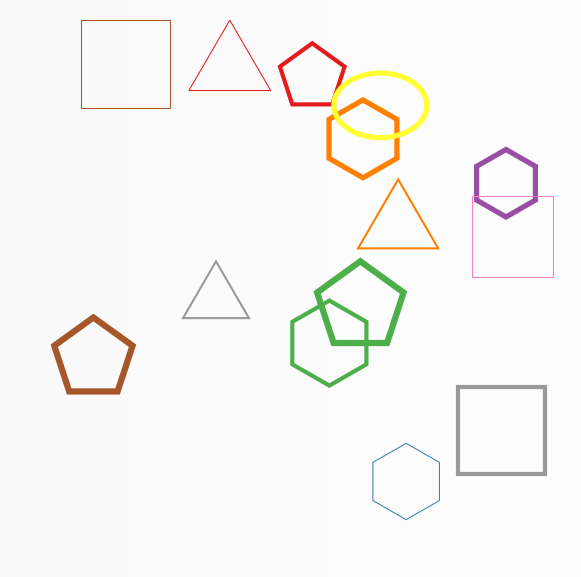[{"shape": "pentagon", "thickness": 2, "radius": 0.29, "center": [0.537, 0.866]}, {"shape": "triangle", "thickness": 0.5, "radius": 0.41, "center": [0.395, 0.883]}, {"shape": "hexagon", "thickness": 0.5, "radius": 0.33, "center": [0.699, 0.165]}, {"shape": "pentagon", "thickness": 3, "radius": 0.39, "center": [0.62, 0.468]}, {"shape": "hexagon", "thickness": 2, "radius": 0.37, "center": [0.567, 0.405]}, {"shape": "hexagon", "thickness": 2.5, "radius": 0.29, "center": [0.871, 0.682]}, {"shape": "triangle", "thickness": 1, "radius": 0.4, "center": [0.685, 0.609]}, {"shape": "hexagon", "thickness": 2.5, "radius": 0.34, "center": [0.624, 0.759]}, {"shape": "oval", "thickness": 2.5, "radius": 0.4, "center": [0.654, 0.817]}, {"shape": "square", "thickness": 0.5, "radius": 0.38, "center": [0.215, 0.889]}, {"shape": "pentagon", "thickness": 3, "radius": 0.35, "center": [0.161, 0.379]}, {"shape": "square", "thickness": 0.5, "radius": 0.35, "center": [0.882, 0.59]}, {"shape": "square", "thickness": 2, "radius": 0.37, "center": [0.863, 0.253]}, {"shape": "triangle", "thickness": 1, "radius": 0.33, "center": [0.372, 0.481]}]